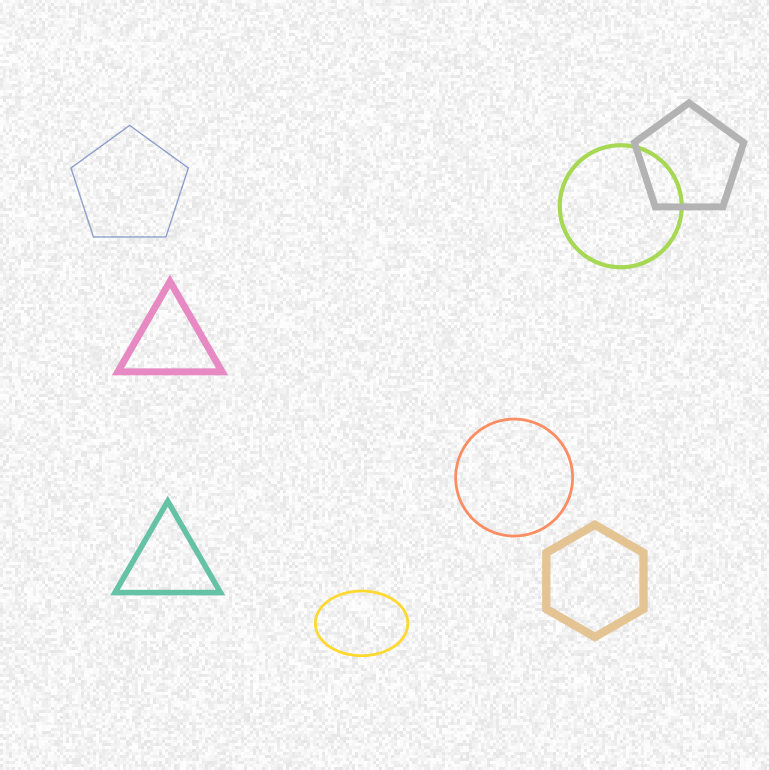[{"shape": "triangle", "thickness": 2, "radius": 0.4, "center": [0.218, 0.27]}, {"shape": "circle", "thickness": 1, "radius": 0.38, "center": [0.668, 0.38]}, {"shape": "pentagon", "thickness": 0.5, "radius": 0.4, "center": [0.168, 0.757]}, {"shape": "triangle", "thickness": 2.5, "radius": 0.39, "center": [0.221, 0.556]}, {"shape": "circle", "thickness": 1.5, "radius": 0.4, "center": [0.806, 0.732]}, {"shape": "oval", "thickness": 1, "radius": 0.3, "center": [0.47, 0.19]}, {"shape": "hexagon", "thickness": 3, "radius": 0.36, "center": [0.773, 0.246]}, {"shape": "pentagon", "thickness": 2.5, "radius": 0.37, "center": [0.895, 0.792]}]